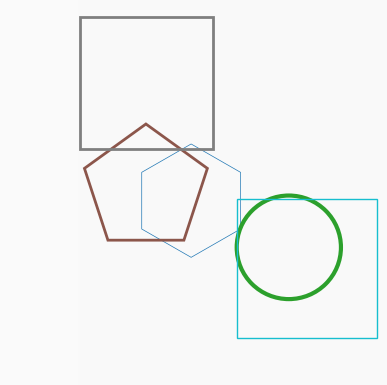[{"shape": "hexagon", "thickness": 0.5, "radius": 0.74, "center": [0.493, 0.479]}, {"shape": "circle", "thickness": 3, "radius": 0.67, "center": [0.745, 0.358]}, {"shape": "pentagon", "thickness": 2, "radius": 0.83, "center": [0.377, 0.511]}, {"shape": "square", "thickness": 2, "radius": 0.86, "center": [0.379, 0.784]}, {"shape": "square", "thickness": 1, "radius": 0.9, "center": [0.792, 0.304]}]